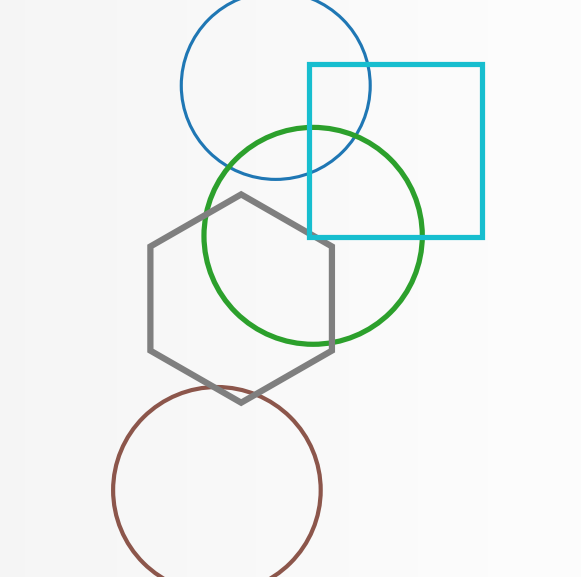[{"shape": "circle", "thickness": 1.5, "radius": 0.81, "center": [0.474, 0.851]}, {"shape": "circle", "thickness": 2.5, "radius": 0.94, "center": [0.539, 0.591]}, {"shape": "circle", "thickness": 2, "radius": 0.89, "center": [0.373, 0.15]}, {"shape": "hexagon", "thickness": 3, "radius": 0.9, "center": [0.415, 0.482]}, {"shape": "square", "thickness": 2.5, "radius": 0.75, "center": [0.681, 0.739]}]